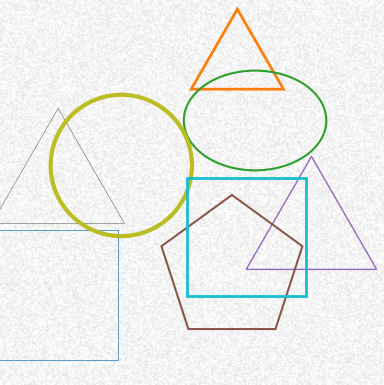[{"shape": "square", "thickness": 0.5, "radius": 0.84, "center": [0.137, 0.234]}, {"shape": "triangle", "thickness": 2, "radius": 0.69, "center": [0.616, 0.838]}, {"shape": "oval", "thickness": 1.5, "radius": 0.93, "center": [0.663, 0.687]}, {"shape": "triangle", "thickness": 1, "radius": 0.98, "center": [0.809, 0.398]}, {"shape": "pentagon", "thickness": 1.5, "radius": 0.96, "center": [0.602, 0.301]}, {"shape": "triangle", "thickness": 0.5, "radius": 1.0, "center": [0.151, 0.519]}, {"shape": "circle", "thickness": 3, "radius": 0.92, "center": [0.315, 0.57]}, {"shape": "square", "thickness": 2, "radius": 0.77, "center": [0.64, 0.385]}]